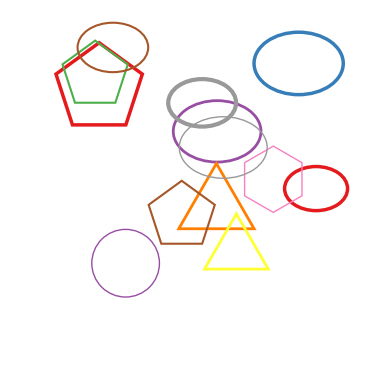[{"shape": "pentagon", "thickness": 2.5, "radius": 0.59, "center": [0.258, 0.771]}, {"shape": "oval", "thickness": 2.5, "radius": 0.41, "center": [0.821, 0.51]}, {"shape": "oval", "thickness": 2.5, "radius": 0.58, "center": [0.776, 0.835]}, {"shape": "pentagon", "thickness": 1.5, "radius": 0.45, "center": [0.247, 0.805]}, {"shape": "circle", "thickness": 1, "radius": 0.44, "center": [0.326, 0.316]}, {"shape": "oval", "thickness": 2, "radius": 0.57, "center": [0.564, 0.659]}, {"shape": "triangle", "thickness": 2, "radius": 0.57, "center": [0.562, 0.462]}, {"shape": "triangle", "thickness": 2, "radius": 0.48, "center": [0.614, 0.349]}, {"shape": "oval", "thickness": 1.5, "radius": 0.46, "center": [0.293, 0.877]}, {"shape": "pentagon", "thickness": 1.5, "radius": 0.45, "center": [0.472, 0.44]}, {"shape": "hexagon", "thickness": 1, "radius": 0.43, "center": [0.71, 0.534]}, {"shape": "oval", "thickness": 3, "radius": 0.44, "center": [0.525, 0.733]}, {"shape": "oval", "thickness": 1, "radius": 0.57, "center": [0.58, 0.617]}]